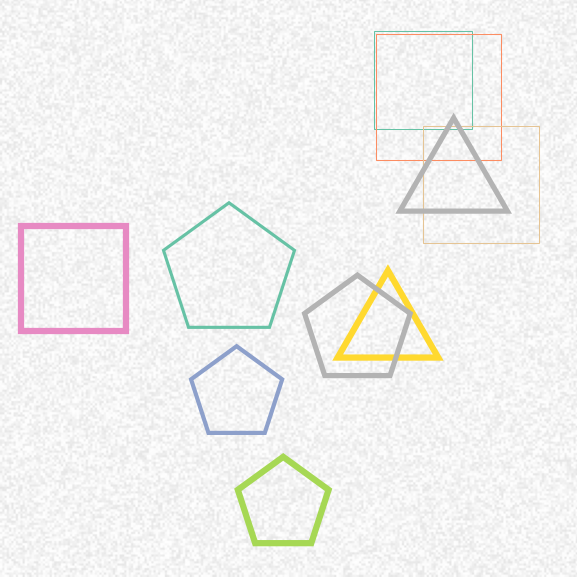[{"shape": "pentagon", "thickness": 1.5, "radius": 0.6, "center": [0.397, 0.529]}, {"shape": "square", "thickness": 0.5, "radius": 0.42, "center": [0.733, 0.861]}, {"shape": "square", "thickness": 0.5, "radius": 0.54, "center": [0.759, 0.831]}, {"shape": "pentagon", "thickness": 2, "radius": 0.41, "center": [0.41, 0.317]}, {"shape": "square", "thickness": 3, "radius": 0.45, "center": [0.128, 0.517]}, {"shape": "pentagon", "thickness": 3, "radius": 0.41, "center": [0.49, 0.125]}, {"shape": "triangle", "thickness": 3, "radius": 0.5, "center": [0.672, 0.43]}, {"shape": "square", "thickness": 0.5, "radius": 0.5, "center": [0.833, 0.68]}, {"shape": "pentagon", "thickness": 2.5, "radius": 0.48, "center": [0.619, 0.427]}, {"shape": "triangle", "thickness": 2.5, "radius": 0.54, "center": [0.786, 0.687]}]